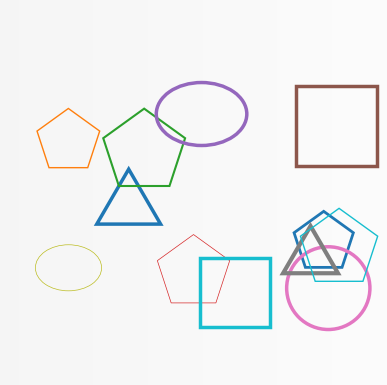[{"shape": "pentagon", "thickness": 2, "radius": 0.4, "center": [0.835, 0.371]}, {"shape": "triangle", "thickness": 2.5, "radius": 0.48, "center": [0.332, 0.465]}, {"shape": "pentagon", "thickness": 1, "radius": 0.43, "center": [0.176, 0.633]}, {"shape": "pentagon", "thickness": 1.5, "radius": 0.56, "center": [0.372, 0.607]}, {"shape": "pentagon", "thickness": 0.5, "radius": 0.49, "center": [0.499, 0.293]}, {"shape": "oval", "thickness": 2.5, "radius": 0.58, "center": [0.52, 0.704]}, {"shape": "square", "thickness": 2.5, "radius": 0.52, "center": [0.868, 0.673]}, {"shape": "circle", "thickness": 2.5, "radius": 0.54, "center": [0.847, 0.252]}, {"shape": "triangle", "thickness": 3, "radius": 0.41, "center": [0.801, 0.331]}, {"shape": "oval", "thickness": 0.5, "radius": 0.43, "center": [0.177, 0.304]}, {"shape": "square", "thickness": 2.5, "radius": 0.45, "center": [0.606, 0.24]}, {"shape": "pentagon", "thickness": 1, "radius": 0.52, "center": [0.875, 0.354]}]